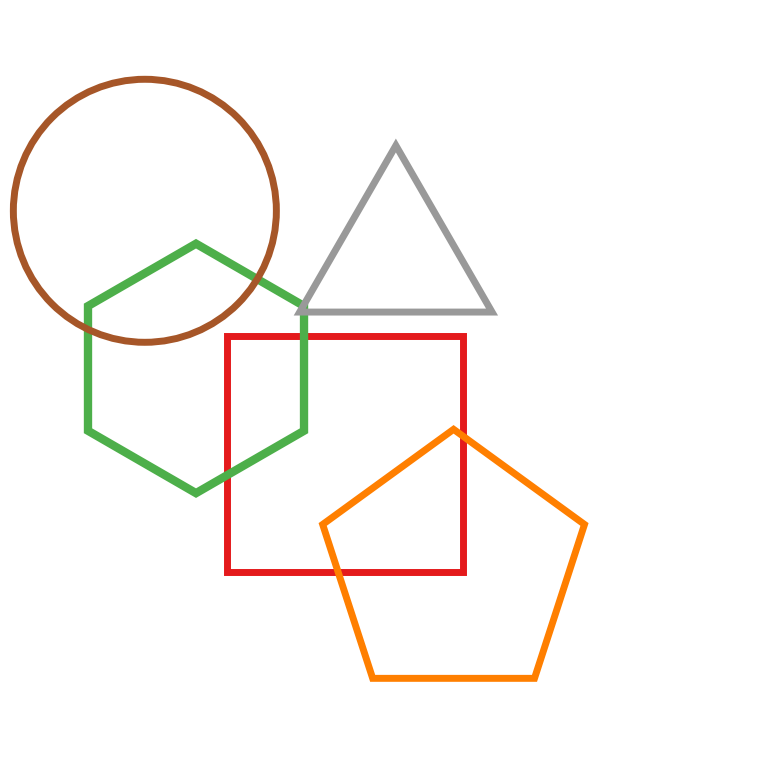[{"shape": "square", "thickness": 2.5, "radius": 0.77, "center": [0.448, 0.411]}, {"shape": "hexagon", "thickness": 3, "radius": 0.81, "center": [0.255, 0.522]}, {"shape": "pentagon", "thickness": 2.5, "radius": 0.89, "center": [0.589, 0.264]}, {"shape": "circle", "thickness": 2.5, "radius": 0.85, "center": [0.188, 0.726]}, {"shape": "triangle", "thickness": 2.5, "radius": 0.72, "center": [0.514, 0.667]}]